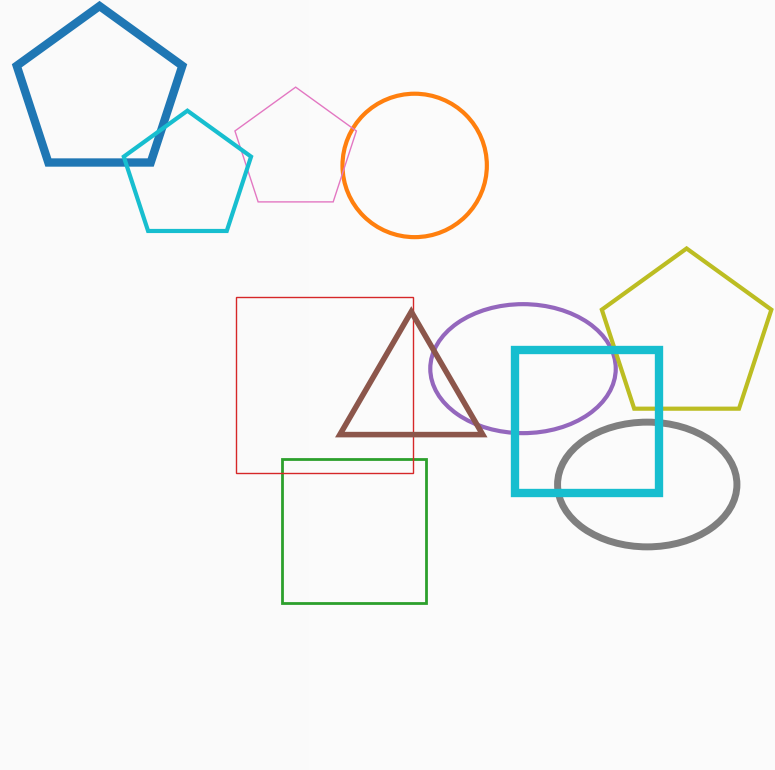[{"shape": "pentagon", "thickness": 3, "radius": 0.56, "center": [0.128, 0.88]}, {"shape": "circle", "thickness": 1.5, "radius": 0.47, "center": [0.535, 0.785]}, {"shape": "square", "thickness": 1, "radius": 0.47, "center": [0.456, 0.31]}, {"shape": "square", "thickness": 0.5, "radius": 0.57, "center": [0.419, 0.5]}, {"shape": "oval", "thickness": 1.5, "radius": 0.6, "center": [0.675, 0.521]}, {"shape": "triangle", "thickness": 2, "radius": 0.53, "center": [0.531, 0.489]}, {"shape": "pentagon", "thickness": 0.5, "radius": 0.41, "center": [0.381, 0.804]}, {"shape": "oval", "thickness": 2.5, "radius": 0.58, "center": [0.835, 0.371]}, {"shape": "pentagon", "thickness": 1.5, "radius": 0.58, "center": [0.886, 0.562]}, {"shape": "pentagon", "thickness": 1.5, "radius": 0.43, "center": [0.242, 0.77]}, {"shape": "square", "thickness": 3, "radius": 0.46, "center": [0.757, 0.453]}]